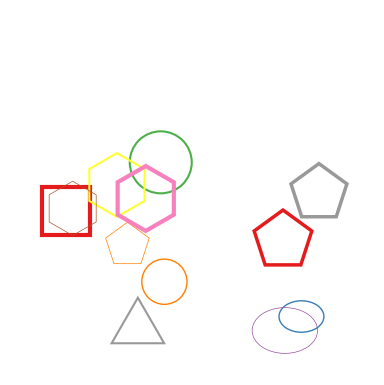[{"shape": "square", "thickness": 3, "radius": 0.31, "center": [0.171, 0.453]}, {"shape": "pentagon", "thickness": 2.5, "radius": 0.39, "center": [0.735, 0.376]}, {"shape": "oval", "thickness": 1, "radius": 0.29, "center": [0.783, 0.178]}, {"shape": "circle", "thickness": 1.5, "radius": 0.4, "center": [0.418, 0.578]}, {"shape": "oval", "thickness": 0.5, "radius": 0.42, "center": [0.74, 0.142]}, {"shape": "pentagon", "thickness": 0.5, "radius": 0.3, "center": [0.331, 0.363]}, {"shape": "circle", "thickness": 1, "radius": 0.29, "center": [0.427, 0.268]}, {"shape": "hexagon", "thickness": 1.5, "radius": 0.41, "center": [0.304, 0.52]}, {"shape": "hexagon", "thickness": 0.5, "radius": 0.35, "center": [0.189, 0.459]}, {"shape": "hexagon", "thickness": 3, "radius": 0.42, "center": [0.379, 0.484]}, {"shape": "pentagon", "thickness": 2.5, "radius": 0.38, "center": [0.828, 0.499]}, {"shape": "triangle", "thickness": 1.5, "radius": 0.39, "center": [0.358, 0.148]}]